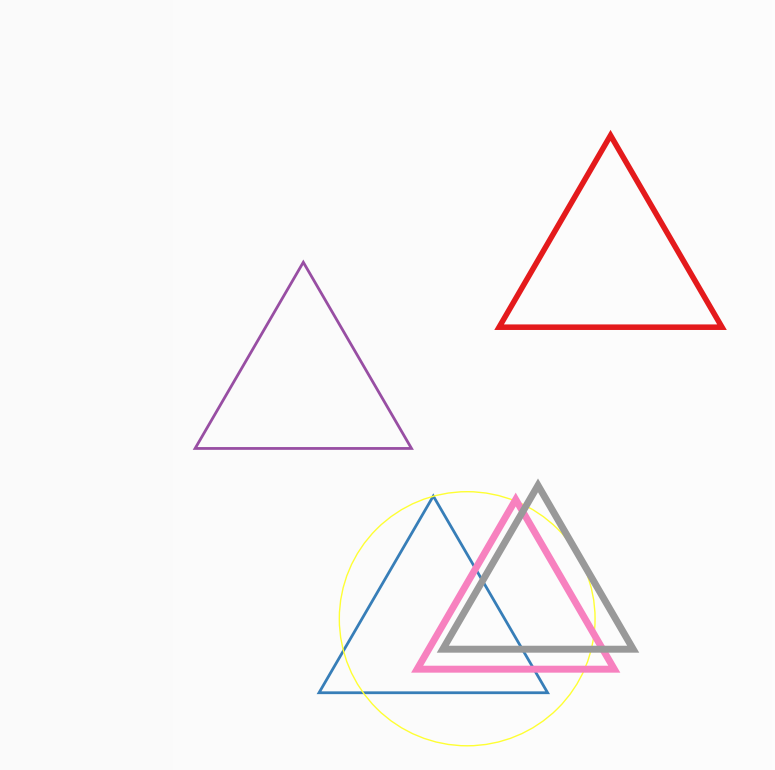[{"shape": "triangle", "thickness": 2, "radius": 0.83, "center": [0.788, 0.658]}, {"shape": "triangle", "thickness": 1, "radius": 0.85, "center": [0.559, 0.185]}, {"shape": "triangle", "thickness": 1, "radius": 0.81, "center": [0.391, 0.498]}, {"shape": "circle", "thickness": 0.5, "radius": 0.82, "center": [0.603, 0.196]}, {"shape": "triangle", "thickness": 2.5, "radius": 0.73, "center": [0.665, 0.204]}, {"shape": "triangle", "thickness": 2.5, "radius": 0.71, "center": [0.694, 0.228]}]